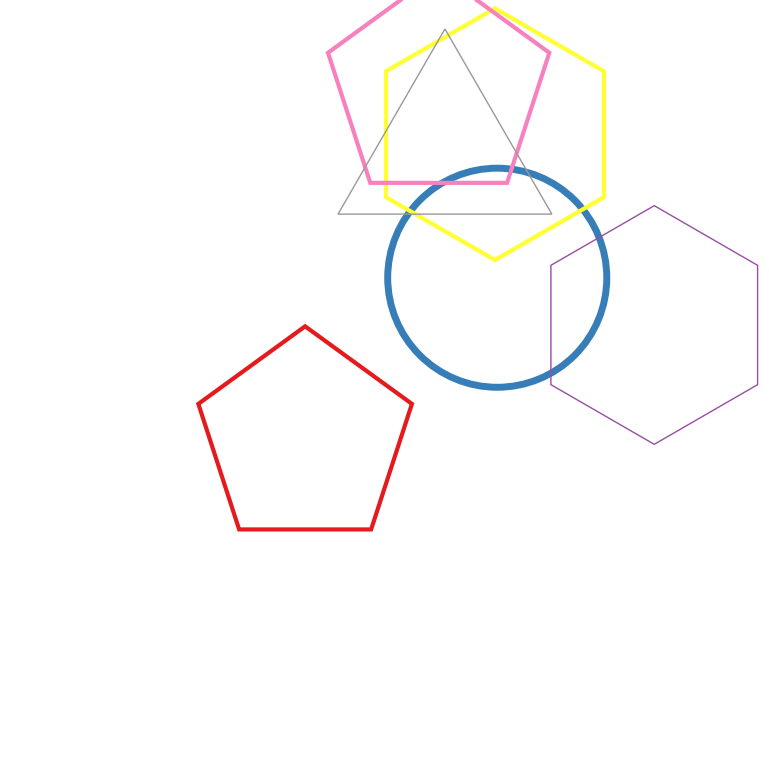[{"shape": "pentagon", "thickness": 1.5, "radius": 0.73, "center": [0.396, 0.43]}, {"shape": "circle", "thickness": 2.5, "radius": 0.71, "center": [0.646, 0.639]}, {"shape": "hexagon", "thickness": 0.5, "radius": 0.77, "center": [0.85, 0.578]}, {"shape": "hexagon", "thickness": 1.5, "radius": 0.82, "center": [0.643, 0.826]}, {"shape": "pentagon", "thickness": 1.5, "radius": 0.76, "center": [0.57, 0.885]}, {"shape": "triangle", "thickness": 0.5, "radius": 0.8, "center": [0.578, 0.802]}]